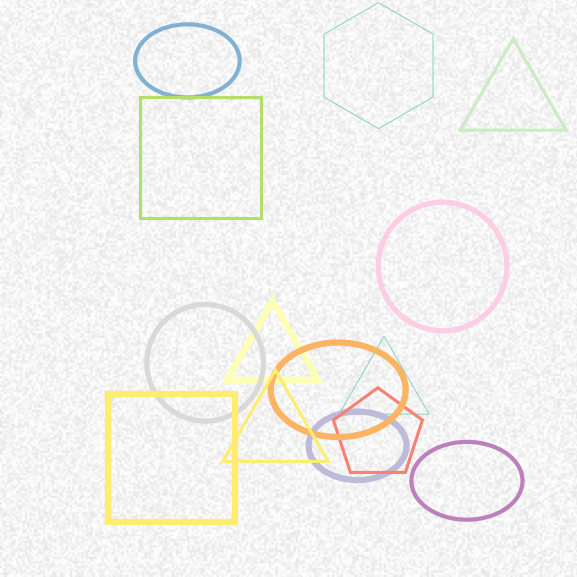[{"shape": "triangle", "thickness": 0.5, "radius": 0.45, "center": [0.665, 0.327]}, {"shape": "hexagon", "thickness": 0.5, "radius": 0.55, "center": [0.655, 0.885]}, {"shape": "triangle", "thickness": 3, "radius": 0.45, "center": [0.472, 0.387]}, {"shape": "oval", "thickness": 3, "radius": 0.42, "center": [0.619, 0.227]}, {"shape": "pentagon", "thickness": 1.5, "radius": 0.41, "center": [0.654, 0.247]}, {"shape": "oval", "thickness": 2, "radius": 0.45, "center": [0.325, 0.894]}, {"shape": "oval", "thickness": 3, "radius": 0.58, "center": [0.586, 0.324]}, {"shape": "square", "thickness": 1.5, "radius": 0.52, "center": [0.347, 0.727]}, {"shape": "circle", "thickness": 2.5, "radius": 0.56, "center": [0.766, 0.538]}, {"shape": "circle", "thickness": 2.5, "radius": 0.51, "center": [0.355, 0.371]}, {"shape": "oval", "thickness": 2, "radius": 0.48, "center": [0.809, 0.167]}, {"shape": "triangle", "thickness": 1.5, "radius": 0.53, "center": [0.889, 0.827]}, {"shape": "square", "thickness": 3, "radius": 0.55, "center": [0.297, 0.206]}, {"shape": "triangle", "thickness": 1.5, "radius": 0.53, "center": [0.477, 0.253]}]